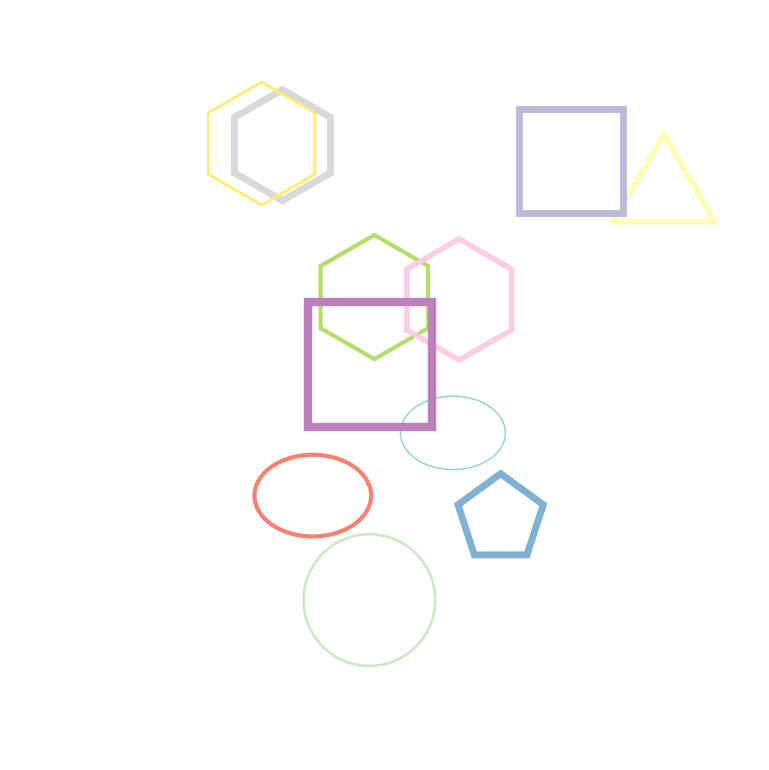[{"shape": "oval", "thickness": 0.5, "radius": 0.34, "center": [0.588, 0.438]}, {"shape": "triangle", "thickness": 2, "radius": 0.38, "center": [0.862, 0.75]}, {"shape": "square", "thickness": 2.5, "radius": 0.34, "center": [0.742, 0.791]}, {"shape": "oval", "thickness": 1.5, "radius": 0.38, "center": [0.406, 0.356]}, {"shape": "pentagon", "thickness": 2.5, "radius": 0.29, "center": [0.65, 0.327]}, {"shape": "hexagon", "thickness": 1.5, "radius": 0.4, "center": [0.486, 0.614]}, {"shape": "hexagon", "thickness": 2, "radius": 0.39, "center": [0.596, 0.611]}, {"shape": "hexagon", "thickness": 2.5, "radius": 0.36, "center": [0.367, 0.812]}, {"shape": "square", "thickness": 3, "radius": 0.4, "center": [0.481, 0.526]}, {"shape": "circle", "thickness": 1, "radius": 0.43, "center": [0.48, 0.221]}, {"shape": "hexagon", "thickness": 1, "radius": 0.4, "center": [0.34, 0.814]}]